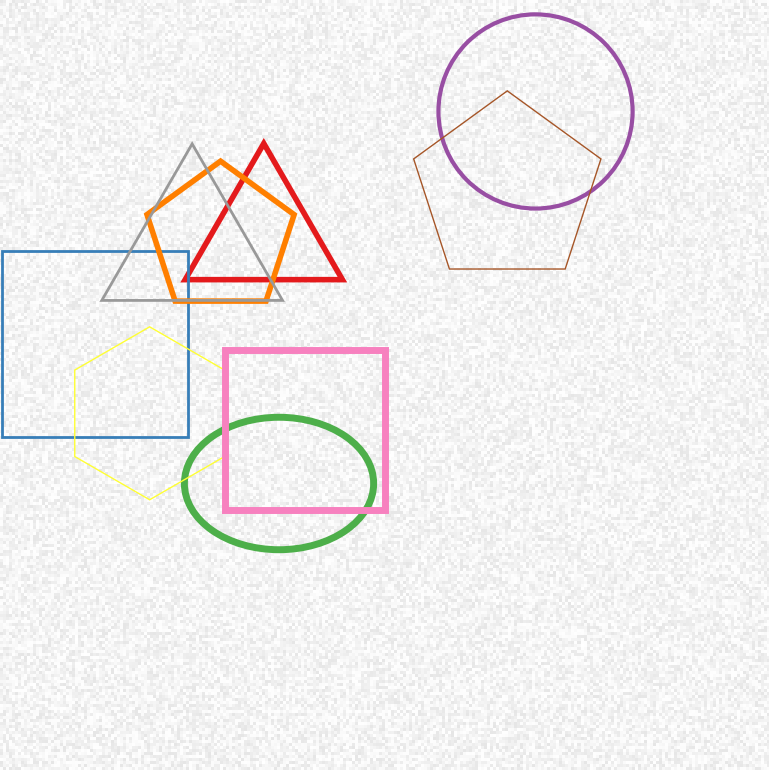[{"shape": "triangle", "thickness": 2, "radius": 0.59, "center": [0.343, 0.696]}, {"shape": "square", "thickness": 1, "radius": 0.61, "center": [0.123, 0.553]}, {"shape": "oval", "thickness": 2.5, "radius": 0.61, "center": [0.362, 0.372]}, {"shape": "circle", "thickness": 1.5, "radius": 0.63, "center": [0.695, 0.855]}, {"shape": "pentagon", "thickness": 2, "radius": 0.5, "center": [0.286, 0.69]}, {"shape": "hexagon", "thickness": 0.5, "radius": 0.56, "center": [0.194, 0.463]}, {"shape": "pentagon", "thickness": 0.5, "radius": 0.64, "center": [0.659, 0.754]}, {"shape": "square", "thickness": 2.5, "radius": 0.52, "center": [0.396, 0.441]}, {"shape": "triangle", "thickness": 1, "radius": 0.68, "center": [0.25, 0.678]}]